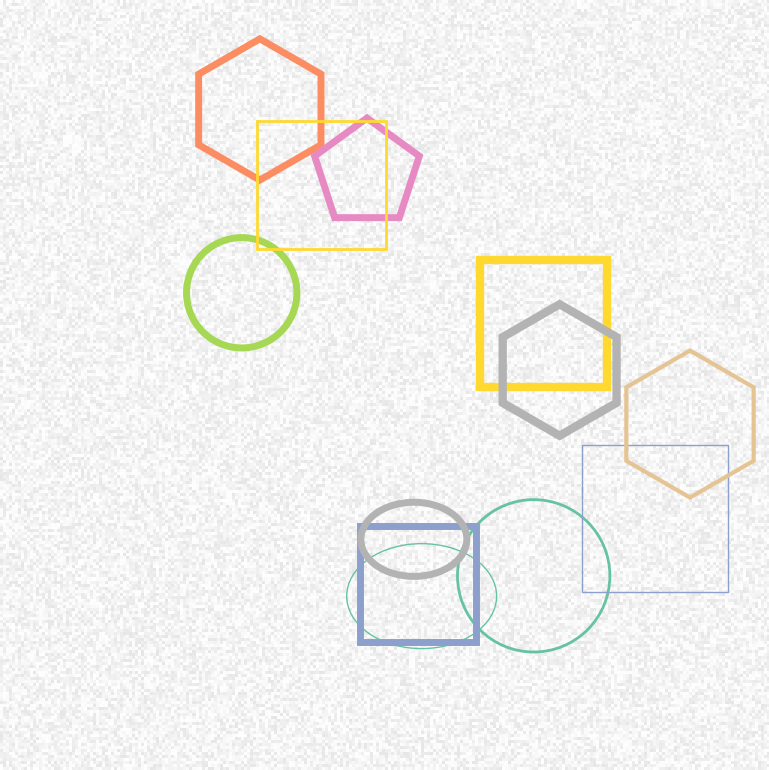[{"shape": "circle", "thickness": 1, "radius": 0.49, "center": [0.693, 0.252]}, {"shape": "oval", "thickness": 0.5, "radius": 0.49, "center": [0.548, 0.226]}, {"shape": "hexagon", "thickness": 2.5, "radius": 0.46, "center": [0.337, 0.858]}, {"shape": "square", "thickness": 0.5, "radius": 0.48, "center": [0.851, 0.327]}, {"shape": "square", "thickness": 2.5, "radius": 0.38, "center": [0.543, 0.241]}, {"shape": "pentagon", "thickness": 2.5, "radius": 0.36, "center": [0.477, 0.775]}, {"shape": "circle", "thickness": 2.5, "radius": 0.36, "center": [0.314, 0.62]}, {"shape": "square", "thickness": 3, "radius": 0.41, "center": [0.706, 0.58]}, {"shape": "square", "thickness": 1, "radius": 0.42, "center": [0.417, 0.76]}, {"shape": "hexagon", "thickness": 1.5, "radius": 0.48, "center": [0.896, 0.449]}, {"shape": "hexagon", "thickness": 3, "radius": 0.43, "center": [0.727, 0.519]}, {"shape": "oval", "thickness": 2.5, "radius": 0.34, "center": [0.538, 0.3]}]